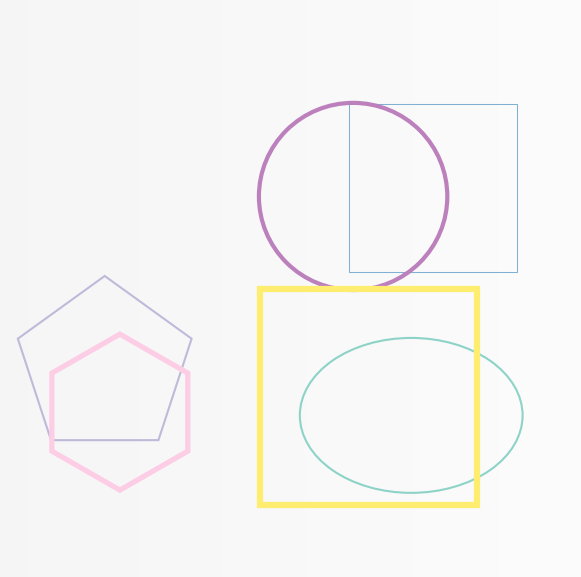[{"shape": "oval", "thickness": 1, "radius": 0.96, "center": [0.707, 0.28]}, {"shape": "pentagon", "thickness": 1, "radius": 0.79, "center": [0.18, 0.364]}, {"shape": "square", "thickness": 0.5, "radius": 0.73, "center": [0.745, 0.674]}, {"shape": "hexagon", "thickness": 2.5, "radius": 0.68, "center": [0.206, 0.285]}, {"shape": "circle", "thickness": 2, "radius": 0.81, "center": [0.608, 0.659]}, {"shape": "square", "thickness": 3, "radius": 0.94, "center": [0.634, 0.312]}]